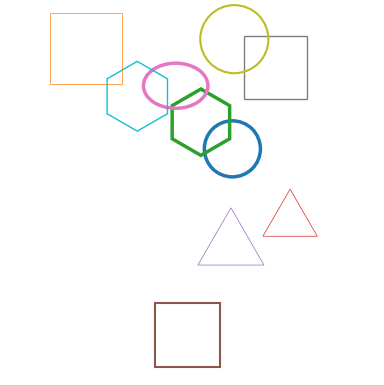[{"shape": "circle", "thickness": 2.5, "radius": 0.36, "center": [0.604, 0.613]}, {"shape": "square", "thickness": 0.5, "radius": 0.46, "center": [0.223, 0.875]}, {"shape": "hexagon", "thickness": 2.5, "radius": 0.43, "center": [0.522, 0.683]}, {"shape": "triangle", "thickness": 0.5, "radius": 0.41, "center": [0.754, 0.427]}, {"shape": "triangle", "thickness": 0.5, "radius": 0.5, "center": [0.6, 0.361]}, {"shape": "square", "thickness": 1.5, "radius": 0.42, "center": [0.487, 0.129]}, {"shape": "oval", "thickness": 2.5, "radius": 0.42, "center": [0.456, 0.777]}, {"shape": "square", "thickness": 1, "radius": 0.41, "center": [0.715, 0.825]}, {"shape": "circle", "thickness": 1.5, "radius": 0.44, "center": [0.609, 0.898]}, {"shape": "hexagon", "thickness": 1, "radius": 0.45, "center": [0.357, 0.75]}]